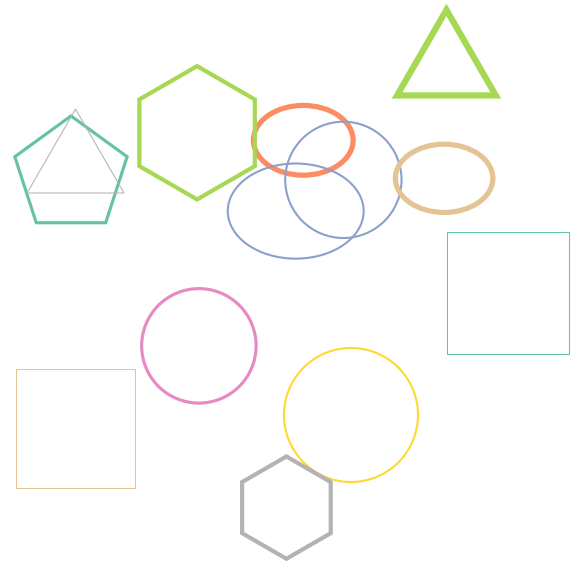[{"shape": "pentagon", "thickness": 1.5, "radius": 0.51, "center": [0.123, 0.696]}, {"shape": "square", "thickness": 0.5, "radius": 0.53, "center": [0.879, 0.492]}, {"shape": "oval", "thickness": 2.5, "radius": 0.43, "center": [0.525, 0.756]}, {"shape": "oval", "thickness": 1, "radius": 0.59, "center": [0.512, 0.634]}, {"shape": "circle", "thickness": 1, "radius": 0.5, "center": [0.595, 0.688]}, {"shape": "circle", "thickness": 1.5, "radius": 0.5, "center": [0.344, 0.4]}, {"shape": "triangle", "thickness": 3, "radius": 0.49, "center": [0.773, 0.883]}, {"shape": "hexagon", "thickness": 2, "radius": 0.58, "center": [0.341, 0.769]}, {"shape": "circle", "thickness": 1, "radius": 0.58, "center": [0.608, 0.281]}, {"shape": "square", "thickness": 0.5, "radius": 0.52, "center": [0.13, 0.258]}, {"shape": "oval", "thickness": 2.5, "radius": 0.42, "center": [0.769, 0.69]}, {"shape": "hexagon", "thickness": 2, "radius": 0.44, "center": [0.496, 0.12]}, {"shape": "triangle", "thickness": 0.5, "radius": 0.48, "center": [0.131, 0.713]}]